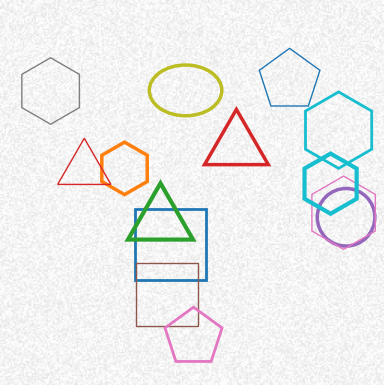[{"shape": "square", "thickness": 2, "radius": 0.46, "center": [0.443, 0.365]}, {"shape": "pentagon", "thickness": 1, "radius": 0.41, "center": [0.752, 0.792]}, {"shape": "hexagon", "thickness": 2.5, "radius": 0.34, "center": [0.323, 0.563]}, {"shape": "triangle", "thickness": 3, "radius": 0.49, "center": [0.417, 0.426]}, {"shape": "triangle", "thickness": 1, "radius": 0.4, "center": [0.219, 0.561]}, {"shape": "triangle", "thickness": 2.5, "radius": 0.48, "center": [0.614, 0.62]}, {"shape": "circle", "thickness": 2.5, "radius": 0.37, "center": [0.899, 0.436]}, {"shape": "square", "thickness": 1, "radius": 0.41, "center": [0.434, 0.235]}, {"shape": "hexagon", "thickness": 1, "radius": 0.48, "center": [0.892, 0.448]}, {"shape": "pentagon", "thickness": 2, "radius": 0.39, "center": [0.503, 0.124]}, {"shape": "hexagon", "thickness": 1, "radius": 0.43, "center": [0.131, 0.764]}, {"shape": "oval", "thickness": 2.5, "radius": 0.47, "center": [0.482, 0.765]}, {"shape": "hexagon", "thickness": 3, "radius": 0.39, "center": [0.859, 0.523]}, {"shape": "hexagon", "thickness": 2, "radius": 0.5, "center": [0.879, 0.662]}]